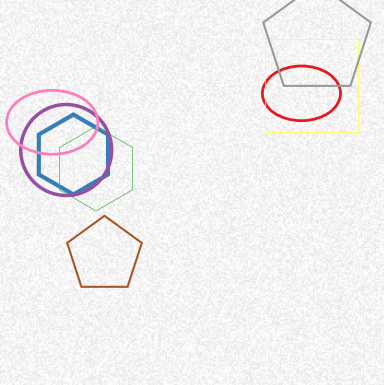[{"shape": "oval", "thickness": 2, "radius": 0.51, "center": [0.783, 0.758]}, {"shape": "hexagon", "thickness": 3, "radius": 0.52, "center": [0.191, 0.599]}, {"shape": "hexagon", "thickness": 0.5, "radius": 0.55, "center": [0.249, 0.562]}, {"shape": "circle", "thickness": 2.5, "radius": 0.59, "center": [0.172, 0.61]}, {"shape": "square", "thickness": 0.5, "radius": 0.61, "center": [0.809, 0.779]}, {"shape": "pentagon", "thickness": 1.5, "radius": 0.51, "center": [0.271, 0.338]}, {"shape": "oval", "thickness": 2, "radius": 0.59, "center": [0.136, 0.682]}, {"shape": "pentagon", "thickness": 1.5, "radius": 0.74, "center": [0.824, 0.896]}]